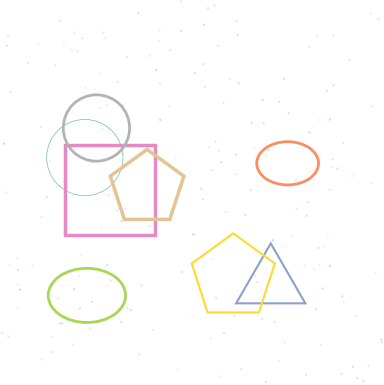[{"shape": "circle", "thickness": 0.5, "radius": 0.5, "center": [0.22, 0.591]}, {"shape": "oval", "thickness": 2, "radius": 0.4, "center": [0.747, 0.576]}, {"shape": "triangle", "thickness": 1.5, "radius": 0.52, "center": [0.703, 0.264]}, {"shape": "square", "thickness": 2.5, "radius": 0.58, "center": [0.287, 0.506]}, {"shape": "oval", "thickness": 2, "radius": 0.5, "center": [0.226, 0.233]}, {"shape": "pentagon", "thickness": 1.5, "radius": 0.57, "center": [0.606, 0.28]}, {"shape": "pentagon", "thickness": 2.5, "radius": 0.5, "center": [0.382, 0.511]}, {"shape": "circle", "thickness": 2, "radius": 0.43, "center": [0.25, 0.668]}]